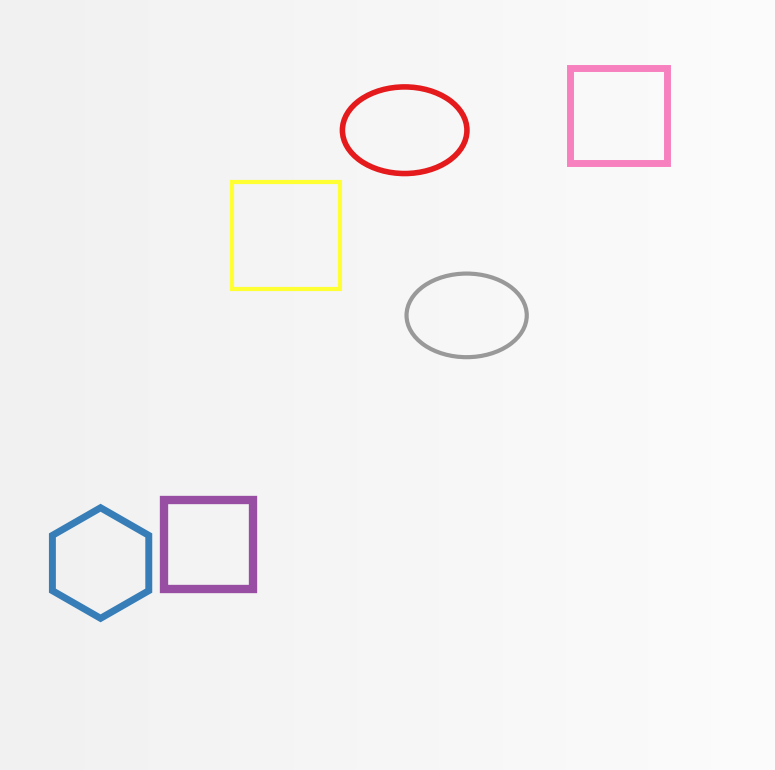[{"shape": "oval", "thickness": 2, "radius": 0.4, "center": [0.522, 0.831]}, {"shape": "hexagon", "thickness": 2.5, "radius": 0.36, "center": [0.13, 0.269]}, {"shape": "square", "thickness": 3, "radius": 0.29, "center": [0.27, 0.293]}, {"shape": "square", "thickness": 1.5, "radius": 0.35, "center": [0.369, 0.694]}, {"shape": "square", "thickness": 2.5, "radius": 0.31, "center": [0.798, 0.85]}, {"shape": "oval", "thickness": 1.5, "radius": 0.39, "center": [0.602, 0.59]}]